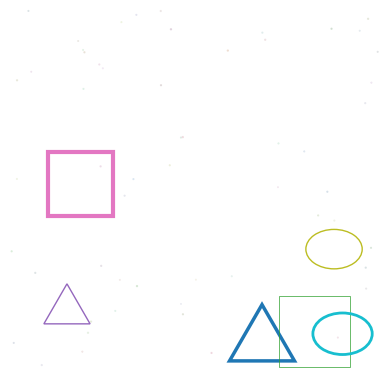[{"shape": "triangle", "thickness": 2.5, "radius": 0.49, "center": [0.681, 0.111]}, {"shape": "square", "thickness": 0.5, "radius": 0.46, "center": [0.818, 0.138]}, {"shape": "triangle", "thickness": 1, "radius": 0.35, "center": [0.174, 0.193]}, {"shape": "square", "thickness": 3, "radius": 0.42, "center": [0.209, 0.522]}, {"shape": "oval", "thickness": 1, "radius": 0.37, "center": [0.868, 0.353]}, {"shape": "oval", "thickness": 2, "radius": 0.39, "center": [0.89, 0.133]}]